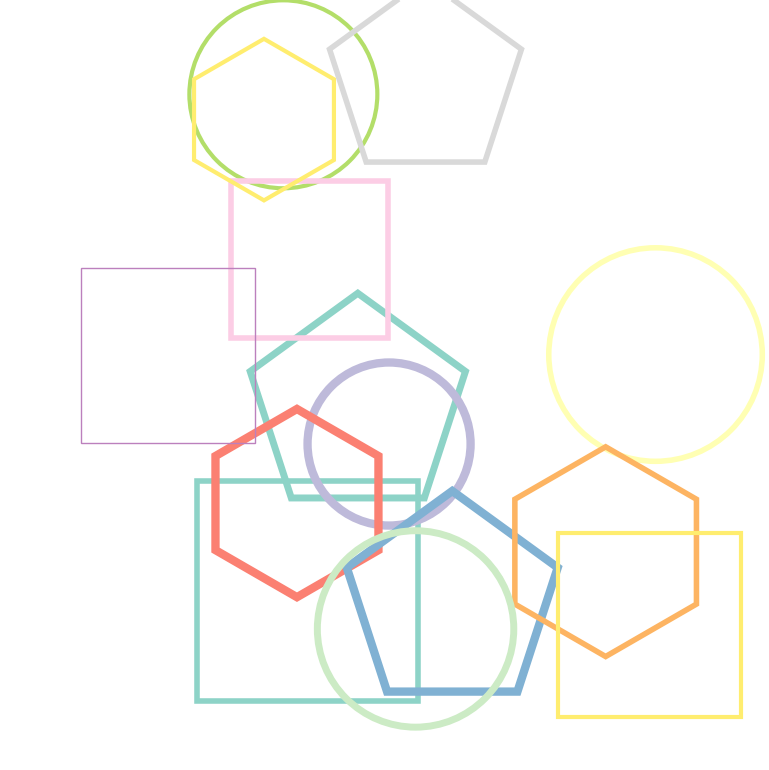[{"shape": "square", "thickness": 2, "radius": 0.72, "center": [0.399, 0.232]}, {"shape": "pentagon", "thickness": 2.5, "radius": 0.73, "center": [0.465, 0.472]}, {"shape": "circle", "thickness": 2, "radius": 0.69, "center": [0.851, 0.54]}, {"shape": "circle", "thickness": 3, "radius": 0.53, "center": [0.505, 0.423]}, {"shape": "hexagon", "thickness": 3, "radius": 0.61, "center": [0.386, 0.347]}, {"shape": "pentagon", "thickness": 3, "radius": 0.72, "center": [0.587, 0.218]}, {"shape": "hexagon", "thickness": 2, "radius": 0.68, "center": [0.787, 0.284]}, {"shape": "circle", "thickness": 1.5, "radius": 0.61, "center": [0.368, 0.878]}, {"shape": "square", "thickness": 2, "radius": 0.51, "center": [0.402, 0.663]}, {"shape": "pentagon", "thickness": 2, "radius": 0.66, "center": [0.553, 0.896]}, {"shape": "square", "thickness": 0.5, "radius": 0.57, "center": [0.218, 0.538]}, {"shape": "circle", "thickness": 2.5, "radius": 0.64, "center": [0.54, 0.183]}, {"shape": "square", "thickness": 1.5, "radius": 0.6, "center": [0.844, 0.188]}, {"shape": "hexagon", "thickness": 1.5, "radius": 0.52, "center": [0.343, 0.845]}]